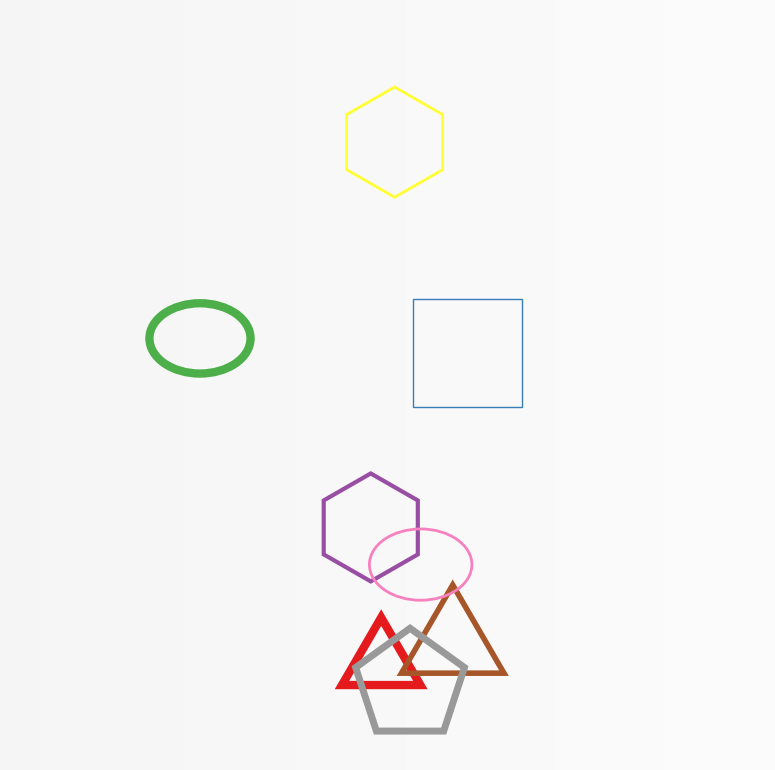[{"shape": "triangle", "thickness": 3, "radius": 0.29, "center": [0.492, 0.14]}, {"shape": "square", "thickness": 0.5, "radius": 0.35, "center": [0.603, 0.541]}, {"shape": "oval", "thickness": 3, "radius": 0.33, "center": [0.258, 0.561]}, {"shape": "hexagon", "thickness": 1.5, "radius": 0.35, "center": [0.478, 0.315]}, {"shape": "hexagon", "thickness": 1, "radius": 0.36, "center": [0.509, 0.815]}, {"shape": "triangle", "thickness": 2, "radius": 0.38, "center": [0.584, 0.164]}, {"shape": "oval", "thickness": 1, "radius": 0.33, "center": [0.543, 0.267]}, {"shape": "pentagon", "thickness": 2.5, "radius": 0.37, "center": [0.529, 0.11]}]